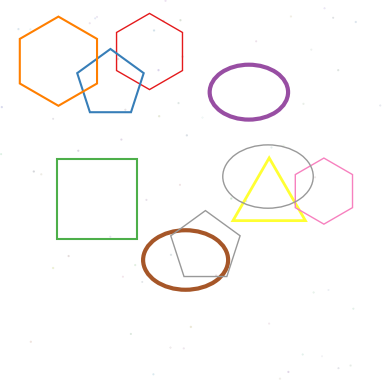[{"shape": "hexagon", "thickness": 1, "radius": 0.49, "center": [0.388, 0.866]}, {"shape": "pentagon", "thickness": 1.5, "radius": 0.45, "center": [0.287, 0.782]}, {"shape": "square", "thickness": 1.5, "radius": 0.52, "center": [0.253, 0.484]}, {"shape": "oval", "thickness": 3, "radius": 0.51, "center": [0.646, 0.761]}, {"shape": "hexagon", "thickness": 1.5, "radius": 0.58, "center": [0.152, 0.841]}, {"shape": "triangle", "thickness": 2, "radius": 0.54, "center": [0.699, 0.481]}, {"shape": "oval", "thickness": 3, "radius": 0.55, "center": [0.482, 0.325]}, {"shape": "hexagon", "thickness": 1, "radius": 0.43, "center": [0.841, 0.504]}, {"shape": "oval", "thickness": 1, "radius": 0.59, "center": [0.696, 0.541]}, {"shape": "pentagon", "thickness": 1, "radius": 0.47, "center": [0.534, 0.358]}]